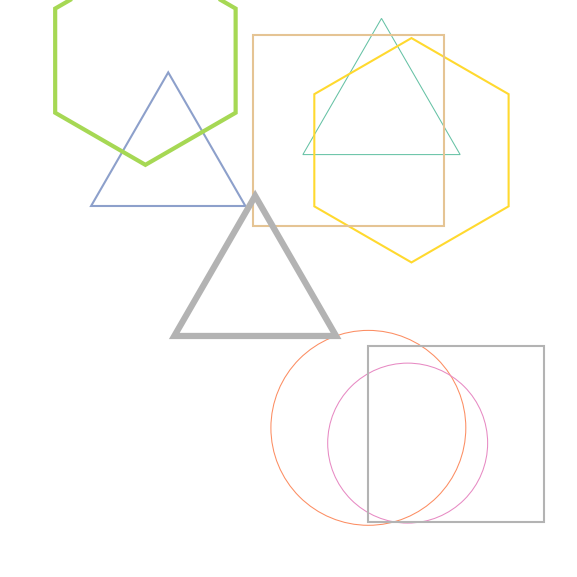[{"shape": "triangle", "thickness": 0.5, "radius": 0.79, "center": [0.661, 0.81]}, {"shape": "circle", "thickness": 0.5, "radius": 0.84, "center": [0.638, 0.258]}, {"shape": "triangle", "thickness": 1, "radius": 0.77, "center": [0.291, 0.72]}, {"shape": "circle", "thickness": 0.5, "radius": 0.69, "center": [0.706, 0.232]}, {"shape": "hexagon", "thickness": 2, "radius": 0.9, "center": [0.252, 0.894]}, {"shape": "hexagon", "thickness": 1, "radius": 0.97, "center": [0.712, 0.739]}, {"shape": "square", "thickness": 1, "radius": 0.83, "center": [0.603, 0.774]}, {"shape": "square", "thickness": 1, "radius": 0.76, "center": [0.79, 0.248]}, {"shape": "triangle", "thickness": 3, "radius": 0.81, "center": [0.442, 0.498]}]